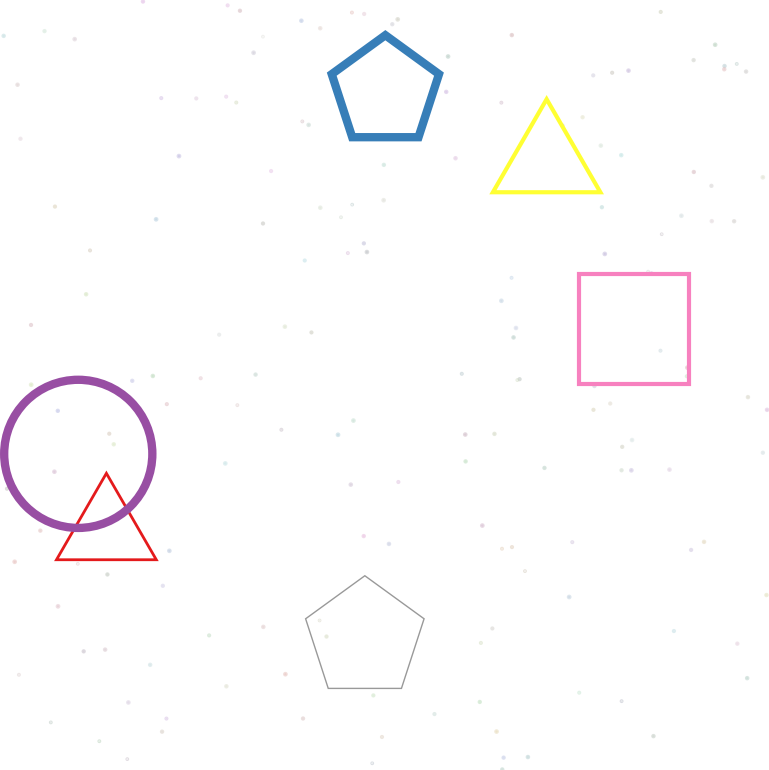[{"shape": "triangle", "thickness": 1, "radius": 0.37, "center": [0.138, 0.31]}, {"shape": "pentagon", "thickness": 3, "radius": 0.37, "center": [0.5, 0.881]}, {"shape": "circle", "thickness": 3, "radius": 0.48, "center": [0.102, 0.411]}, {"shape": "triangle", "thickness": 1.5, "radius": 0.4, "center": [0.71, 0.791]}, {"shape": "square", "thickness": 1.5, "radius": 0.36, "center": [0.823, 0.573]}, {"shape": "pentagon", "thickness": 0.5, "radius": 0.4, "center": [0.474, 0.171]}]